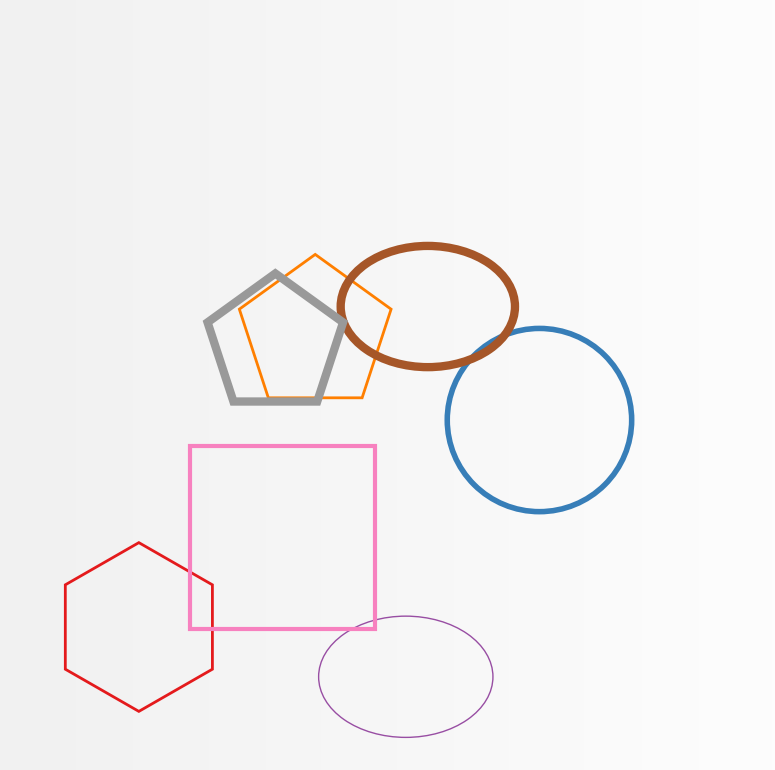[{"shape": "hexagon", "thickness": 1, "radius": 0.55, "center": [0.179, 0.186]}, {"shape": "circle", "thickness": 2, "radius": 0.59, "center": [0.696, 0.454]}, {"shape": "oval", "thickness": 0.5, "radius": 0.56, "center": [0.524, 0.121]}, {"shape": "pentagon", "thickness": 1, "radius": 0.51, "center": [0.407, 0.567]}, {"shape": "oval", "thickness": 3, "radius": 0.56, "center": [0.552, 0.602]}, {"shape": "square", "thickness": 1.5, "radius": 0.59, "center": [0.364, 0.302]}, {"shape": "pentagon", "thickness": 3, "radius": 0.46, "center": [0.355, 0.553]}]